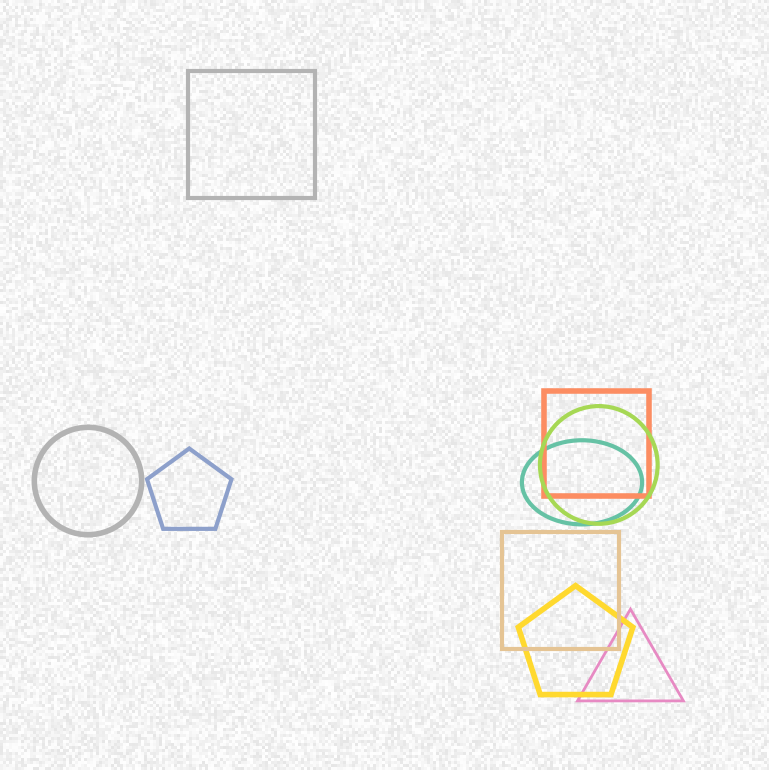[{"shape": "oval", "thickness": 1.5, "radius": 0.39, "center": [0.756, 0.374]}, {"shape": "square", "thickness": 2, "radius": 0.34, "center": [0.775, 0.424]}, {"shape": "pentagon", "thickness": 1.5, "radius": 0.29, "center": [0.246, 0.36]}, {"shape": "triangle", "thickness": 1, "radius": 0.4, "center": [0.819, 0.129]}, {"shape": "circle", "thickness": 1.5, "radius": 0.38, "center": [0.778, 0.396]}, {"shape": "pentagon", "thickness": 2, "radius": 0.39, "center": [0.748, 0.161]}, {"shape": "square", "thickness": 1.5, "radius": 0.38, "center": [0.728, 0.233]}, {"shape": "square", "thickness": 1.5, "radius": 0.41, "center": [0.327, 0.826]}, {"shape": "circle", "thickness": 2, "radius": 0.35, "center": [0.114, 0.375]}]